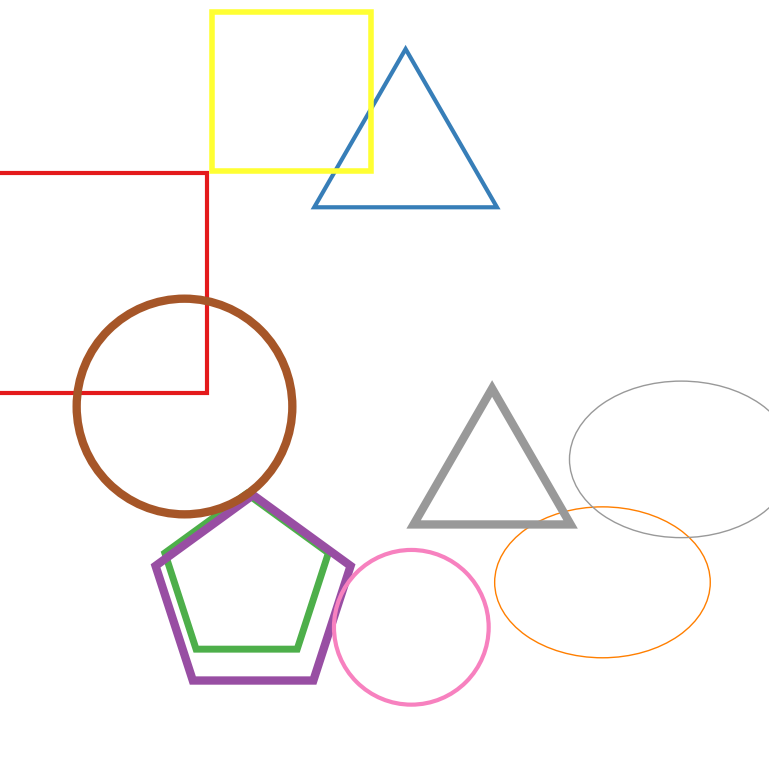[{"shape": "square", "thickness": 1.5, "radius": 0.71, "center": [0.127, 0.632]}, {"shape": "triangle", "thickness": 1.5, "radius": 0.69, "center": [0.527, 0.799]}, {"shape": "pentagon", "thickness": 2.5, "radius": 0.56, "center": [0.32, 0.247]}, {"shape": "pentagon", "thickness": 3, "radius": 0.67, "center": [0.329, 0.224]}, {"shape": "oval", "thickness": 0.5, "radius": 0.7, "center": [0.782, 0.244]}, {"shape": "square", "thickness": 2, "radius": 0.52, "center": [0.379, 0.881]}, {"shape": "circle", "thickness": 3, "radius": 0.7, "center": [0.24, 0.472]}, {"shape": "circle", "thickness": 1.5, "radius": 0.5, "center": [0.534, 0.185]}, {"shape": "triangle", "thickness": 3, "radius": 0.59, "center": [0.639, 0.378]}, {"shape": "oval", "thickness": 0.5, "radius": 0.73, "center": [0.885, 0.403]}]